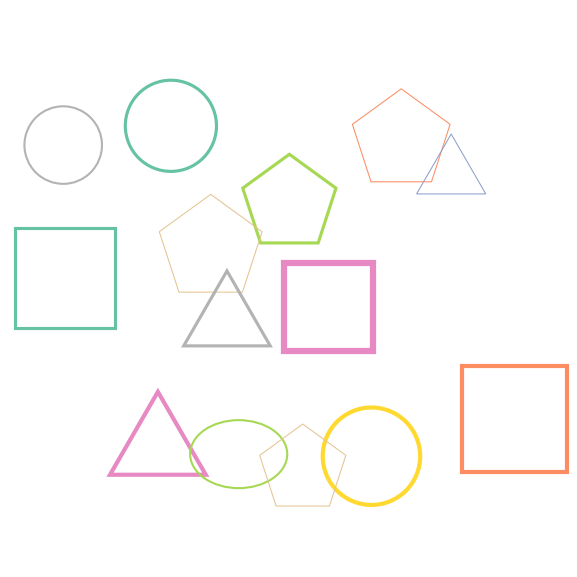[{"shape": "square", "thickness": 1.5, "radius": 0.43, "center": [0.113, 0.517]}, {"shape": "circle", "thickness": 1.5, "radius": 0.39, "center": [0.296, 0.781]}, {"shape": "pentagon", "thickness": 0.5, "radius": 0.45, "center": [0.695, 0.756]}, {"shape": "square", "thickness": 2, "radius": 0.46, "center": [0.891, 0.273]}, {"shape": "triangle", "thickness": 0.5, "radius": 0.35, "center": [0.781, 0.698]}, {"shape": "triangle", "thickness": 2, "radius": 0.48, "center": [0.273, 0.225]}, {"shape": "square", "thickness": 3, "radius": 0.38, "center": [0.569, 0.467]}, {"shape": "pentagon", "thickness": 1.5, "radius": 0.42, "center": [0.501, 0.647]}, {"shape": "oval", "thickness": 1, "radius": 0.42, "center": [0.413, 0.213]}, {"shape": "circle", "thickness": 2, "radius": 0.42, "center": [0.643, 0.209]}, {"shape": "pentagon", "thickness": 0.5, "radius": 0.39, "center": [0.524, 0.186]}, {"shape": "pentagon", "thickness": 0.5, "radius": 0.47, "center": [0.365, 0.569]}, {"shape": "circle", "thickness": 1, "radius": 0.34, "center": [0.109, 0.748]}, {"shape": "triangle", "thickness": 1.5, "radius": 0.43, "center": [0.393, 0.443]}]